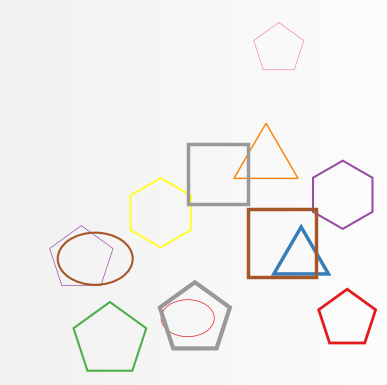[{"shape": "pentagon", "thickness": 2, "radius": 0.39, "center": [0.896, 0.172]}, {"shape": "oval", "thickness": 0.5, "radius": 0.34, "center": [0.484, 0.174]}, {"shape": "triangle", "thickness": 2.5, "radius": 0.41, "center": [0.777, 0.329]}, {"shape": "pentagon", "thickness": 1.5, "radius": 0.49, "center": [0.284, 0.117]}, {"shape": "hexagon", "thickness": 1.5, "radius": 0.44, "center": [0.884, 0.494]}, {"shape": "pentagon", "thickness": 0.5, "radius": 0.43, "center": [0.21, 0.328]}, {"shape": "triangle", "thickness": 1, "radius": 0.48, "center": [0.686, 0.584]}, {"shape": "hexagon", "thickness": 1.5, "radius": 0.45, "center": [0.415, 0.447]}, {"shape": "oval", "thickness": 1.5, "radius": 0.48, "center": [0.246, 0.328]}, {"shape": "square", "thickness": 2.5, "radius": 0.44, "center": [0.728, 0.369]}, {"shape": "pentagon", "thickness": 0.5, "radius": 0.34, "center": [0.719, 0.874]}, {"shape": "pentagon", "thickness": 3, "radius": 0.48, "center": [0.503, 0.172]}, {"shape": "square", "thickness": 2.5, "radius": 0.39, "center": [0.563, 0.547]}]